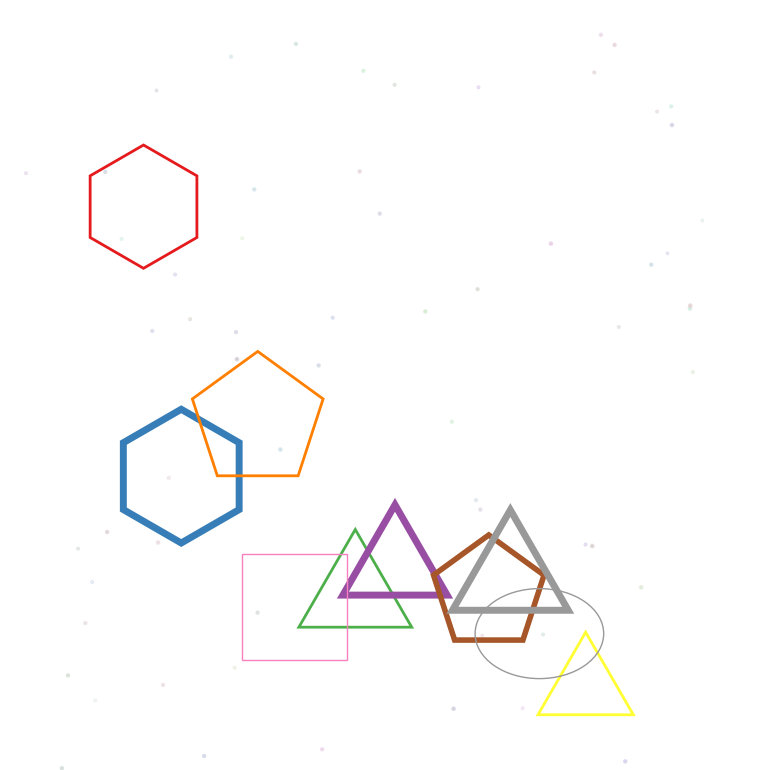[{"shape": "hexagon", "thickness": 1, "radius": 0.4, "center": [0.186, 0.732]}, {"shape": "hexagon", "thickness": 2.5, "radius": 0.43, "center": [0.235, 0.382]}, {"shape": "triangle", "thickness": 1, "radius": 0.42, "center": [0.461, 0.228]}, {"shape": "triangle", "thickness": 2.5, "radius": 0.39, "center": [0.513, 0.266]}, {"shape": "pentagon", "thickness": 1, "radius": 0.45, "center": [0.335, 0.454]}, {"shape": "triangle", "thickness": 1, "radius": 0.36, "center": [0.761, 0.107]}, {"shape": "pentagon", "thickness": 2, "radius": 0.38, "center": [0.635, 0.23]}, {"shape": "square", "thickness": 0.5, "radius": 0.34, "center": [0.383, 0.212]}, {"shape": "triangle", "thickness": 2.5, "radius": 0.43, "center": [0.663, 0.251]}, {"shape": "oval", "thickness": 0.5, "radius": 0.42, "center": [0.701, 0.177]}]